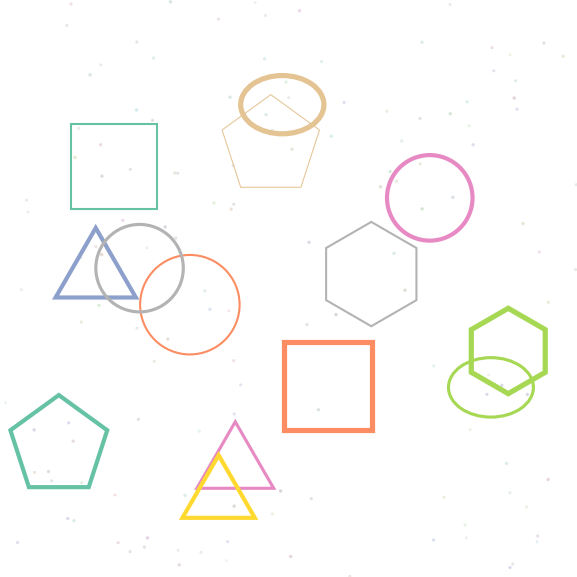[{"shape": "pentagon", "thickness": 2, "radius": 0.44, "center": [0.102, 0.227]}, {"shape": "square", "thickness": 1, "radius": 0.37, "center": [0.198, 0.71]}, {"shape": "square", "thickness": 2.5, "radius": 0.38, "center": [0.568, 0.33]}, {"shape": "circle", "thickness": 1, "radius": 0.43, "center": [0.329, 0.472]}, {"shape": "triangle", "thickness": 2, "radius": 0.4, "center": [0.166, 0.524]}, {"shape": "triangle", "thickness": 1.5, "radius": 0.38, "center": [0.407, 0.192]}, {"shape": "circle", "thickness": 2, "radius": 0.37, "center": [0.744, 0.657]}, {"shape": "hexagon", "thickness": 2.5, "radius": 0.37, "center": [0.88, 0.391]}, {"shape": "oval", "thickness": 1.5, "radius": 0.37, "center": [0.85, 0.328]}, {"shape": "triangle", "thickness": 2, "radius": 0.36, "center": [0.379, 0.139]}, {"shape": "pentagon", "thickness": 0.5, "radius": 0.44, "center": [0.469, 0.747]}, {"shape": "oval", "thickness": 2.5, "radius": 0.36, "center": [0.489, 0.818]}, {"shape": "circle", "thickness": 1.5, "radius": 0.38, "center": [0.242, 0.535]}, {"shape": "hexagon", "thickness": 1, "radius": 0.45, "center": [0.643, 0.525]}]